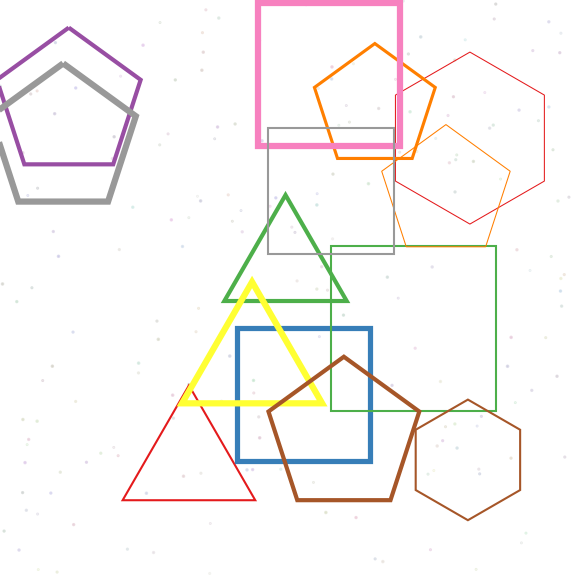[{"shape": "hexagon", "thickness": 0.5, "radius": 0.74, "center": [0.814, 0.76]}, {"shape": "triangle", "thickness": 1, "radius": 0.66, "center": [0.327, 0.199]}, {"shape": "square", "thickness": 2.5, "radius": 0.58, "center": [0.525, 0.316]}, {"shape": "triangle", "thickness": 2, "radius": 0.61, "center": [0.494, 0.539]}, {"shape": "square", "thickness": 1, "radius": 0.71, "center": [0.716, 0.43]}, {"shape": "pentagon", "thickness": 2, "radius": 0.65, "center": [0.119, 0.82]}, {"shape": "pentagon", "thickness": 1.5, "radius": 0.55, "center": [0.649, 0.814]}, {"shape": "pentagon", "thickness": 0.5, "radius": 0.58, "center": [0.772, 0.666]}, {"shape": "triangle", "thickness": 3, "radius": 0.7, "center": [0.436, 0.371]}, {"shape": "hexagon", "thickness": 1, "radius": 0.52, "center": [0.81, 0.203]}, {"shape": "pentagon", "thickness": 2, "radius": 0.69, "center": [0.595, 0.244]}, {"shape": "square", "thickness": 3, "radius": 0.62, "center": [0.569, 0.87]}, {"shape": "square", "thickness": 1, "radius": 0.55, "center": [0.573, 0.668]}, {"shape": "pentagon", "thickness": 3, "radius": 0.66, "center": [0.109, 0.757]}]